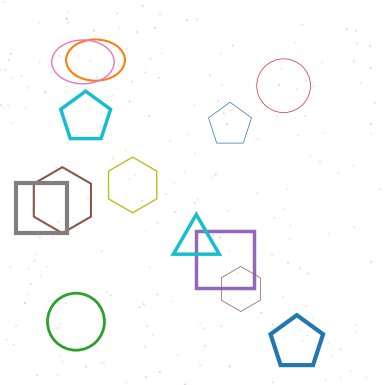[{"shape": "pentagon", "thickness": 0.5, "radius": 0.29, "center": [0.597, 0.676]}, {"shape": "pentagon", "thickness": 3, "radius": 0.36, "center": [0.771, 0.11]}, {"shape": "oval", "thickness": 1.5, "radius": 0.38, "center": [0.248, 0.844]}, {"shape": "circle", "thickness": 2, "radius": 0.37, "center": [0.197, 0.164]}, {"shape": "circle", "thickness": 0.5, "radius": 0.35, "center": [0.737, 0.777]}, {"shape": "square", "thickness": 2.5, "radius": 0.37, "center": [0.585, 0.326]}, {"shape": "hexagon", "thickness": 1.5, "radius": 0.43, "center": [0.162, 0.48]}, {"shape": "hexagon", "thickness": 0.5, "radius": 0.29, "center": [0.626, 0.249]}, {"shape": "oval", "thickness": 1, "radius": 0.41, "center": [0.215, 0.839]}, {"shape": "square", "thickness": 3, "radius": 0.33, "center": [0.108, 0.46]}, {"shape": "hexagon", "thickness": 1, "radius": 0.36, "center": [0.345, 0.52]}, {"shape": "triangle", "thickness": 2.5, "radius": 0.34, "center": [0.51, 0.374]}, {"shape": "pentagon", "thickness": 2.5, "radius": 0.34, "center": [0.223, 0.695]}]